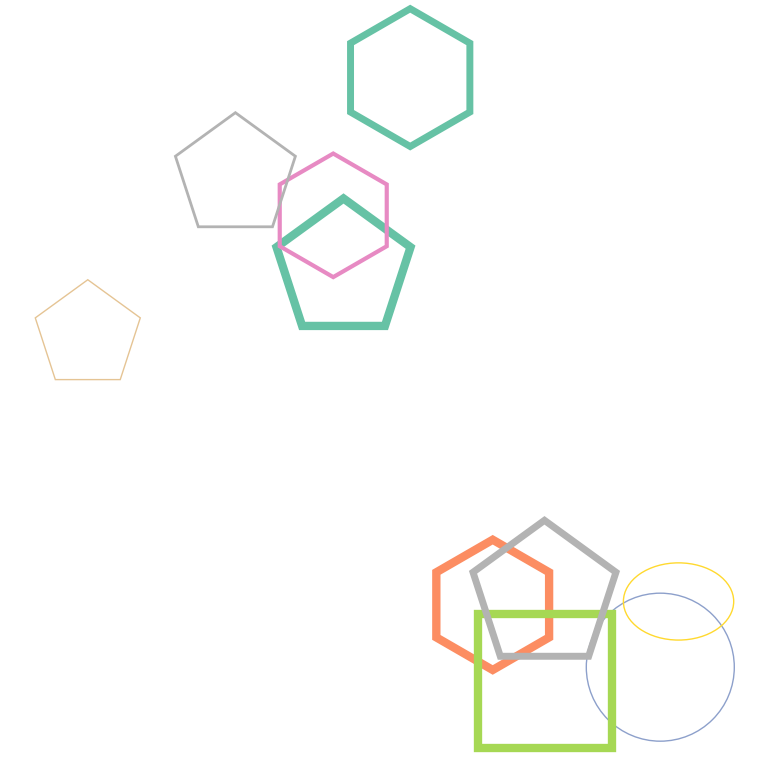[{"shape": "hexagon", "thickness": 2.5, "radius": 0.45, "center": [0.533, 0.899]}, {"shape": "pentagon", "thickness": 3, "radius": 0.46, "center": [0.446, 0.651]}, {"shape": "hexagon", "thickness": 3, "radius": 0.42, "center": [0.64, 0.214]}, {"shape": "circle", "thickness": 0.5, "radius": 0.48, "center": [0.858, 0.134]}, {"shape": "hexagon", "thickness": 1.5, "radius": 0.4, "center": [0.433, 0.72]}, {"shape": "square", "thickness": 3, "radius": 0.44, "center": [0.708, 0.116]}, {"shape": "oval", "thickness": 0.5, "radius": 0.36, "center": [0.881, 0.219]}, {"shape": "pentagon", "thickness": 0.5, "radius": 0.36, "center": [0.114, 0.565]}, {"shape": "pentagon", "thickness": 1, "radius": 0.41, "center": [0.306, 0.772]}, {"shape": "pentagon", "thickness": 2.5, "radius": 0.49, "center": [0.707, 0.227]}]